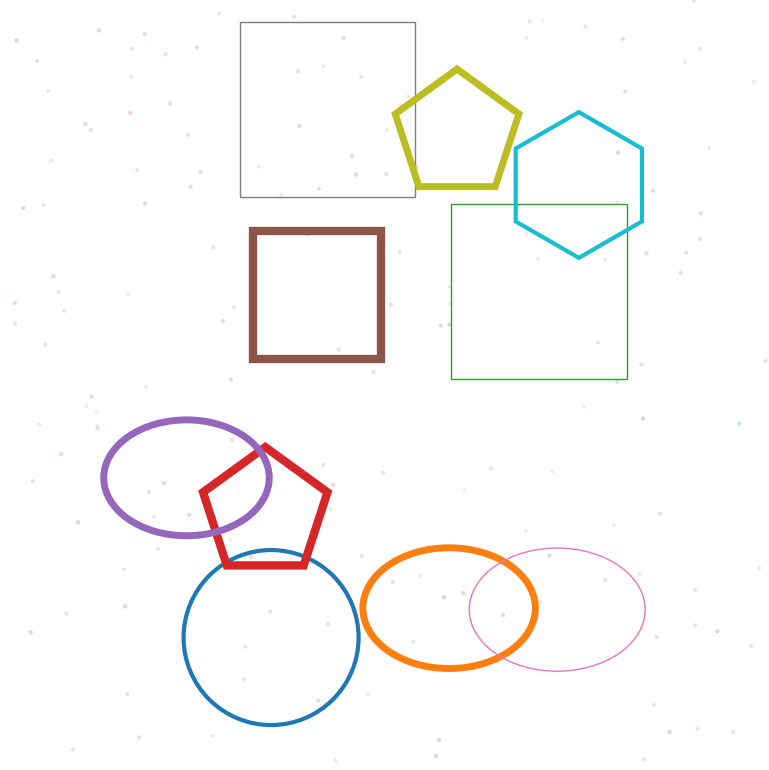[{"shape": "circle", "thickness": 1.5, "radius": 0.57, "center": [0.352, 0.172]}, {"shape": "oval", "thickness": 2.5, "radius": 0.56, "center": [0.583, 0.21]}, {"shape": "square", "thickness": 0.5, "radius": 0.57, "center": [0.7, 0.621]}, {"shape": "pentagon", "thickness": 3, "radius": 0.42, "center": [0.344, 0.334]}, {"shape": "oval", "thickness": 2.5, "radius": 0.54, "center": [0.242, 0.379]}, {"shape": "square", "thickness": 3, "radius": 0.42, "center": [0.411, 0.617]}, {"shape": "oval", "thickness": 0.5, "radius": 0.57, "center": [0.724, 0.208]}, {"shape": "square", "thickness": 0.5, "radius": 0.57, "center": [0.426, 0.858]}, {"shape": "pentagon", "thickness": 2.5, "radius": 0.42, "center": [0.594, 0.826]}, {"shape": "hexagon", "thickness": 1.5, "radius": 0.47, "center": [0.752, 0.76]}]